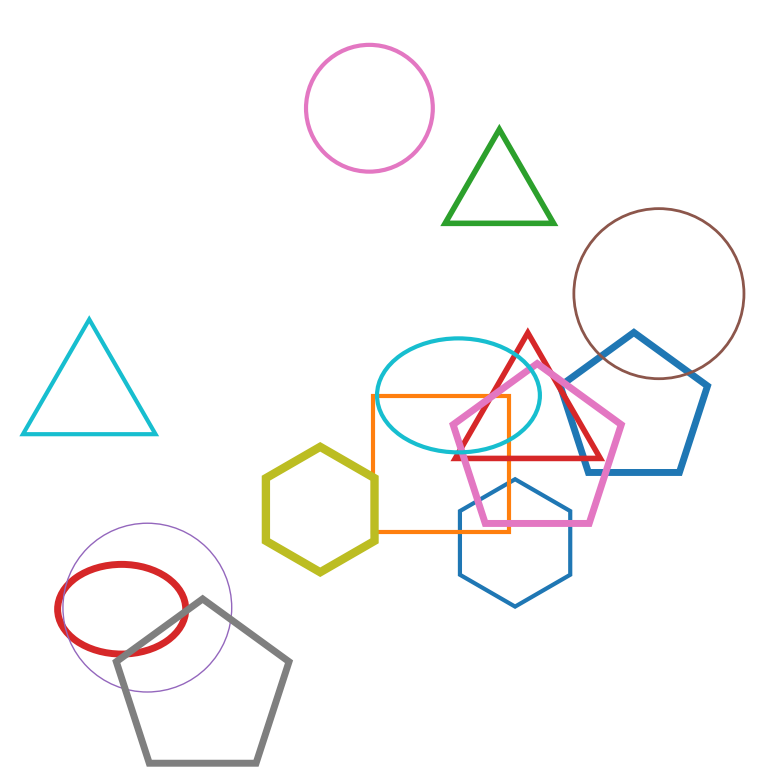[{"shape": "hexagon", "thickness": 1.5, "radius": 0.41, "center": [0.669, 0.295]}, {"shape": "pentagon", "thickness": 2.5, "radius": 0.5, "center": [0.823, 0.468]}, {"shape": "square", "thickness": 1.5, "radius": 0.44, "center": [0.573, 0.397]}, {"shape": "triangle", "thickness": 2, "radius": 0.41, "center": [0.649, 0.751]}, {"shape": "oval", "thickness": 2.5, "radius": 0.42, "center": [0.158, 0.209]}, {"shape": "triangle", "thickness": 2, "radius": 0.54, "center": [0.685, 0.459]}, {"shape": "circle", "thickness": 0.5, "radius": 0.55, "center": [0.191, 0.211]}, {"shape": "circle", "thickness": 1, "radius": 0.55, "center": [0.856, 0.619]}, {"shape": "circle", "thickness": 1.5, "radius": 0.41, "center": [0.48, 0.859]}, {"shape": "pentagon", "thickness": 2.5, "radius": 0.57, "center": [0.698, 0.413]}, {"shape": "pentagon", "thickness": 2.5, "radius": 0.59, "center": [0.263, 0.104]}, {"shape": "hexagon", "thickness": 3, "radius": 0.41, "center": [0.416, 0.338]}, {"shape": "oval", "thickness": 1.5, "radius": 0.53, "center": [0.595, 0.487]}, {"shape": "triangle", "thickness": 1.5, "radius": 0.5, "center": [0.116, 0.486]}]